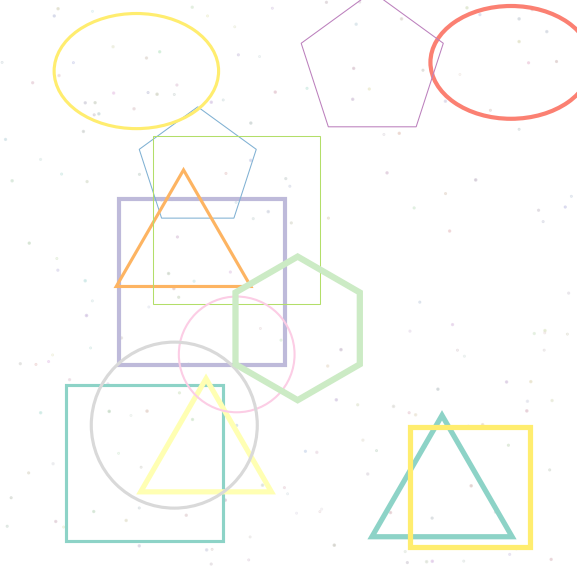[{"shape": "square", "thickness": 1.5, "radius": 0.68, "center": [0.25, 0.197]}, {"shape": "triangle", "thickness": 2.5, "radius": 0.7, "center": [0.765, 0.14]}, {"shape": "triangle", "thickness": 2.5, "radius": 0.65, "center": [0.357, 0.213]}, {"shape": "square", "thickness": 2, "radius": 0.72, "center": [0.35, 0.511]}, {"shape": "oval", "thickness": 2, "radius": 0.7, "center": [0.885, 0.891]}, {"shape": "pentagon", "thickness": 0.5, "radius": 0.53, "center": [0.342, 0.708]}, {"shape": "triangle", "thickness": 1.5, "radius": 0.67, "center": [0.318, 0.57]}, {"shape": "square", "thickness": 0.5, "radius": 0.72, "center": [0.409, 0.618]}, {"shape": "circle", "thickness": 1, "radius": 0.5, "center": [0.41, 0.385]}, {"shape": "circle", "thickness": 1.5, "radius": 0.72, "center": [0.302, 0.263]}, {"shape": "pentagon", "thickness": 0.5, "radius": 0.65, "center": [0.645, 0.884]}, {"shape": "hexagon", "thickness": 3, "radius": 0.62, "center": [0.515, 0.431]}, {"shape": "square", "thickness": 2.5, "radius": 0.52, "center": [0.814, 0.155]}, {"shape": "oval", "thickness": 1.5, "radius": 0.71, "center": [0.236, 0.876]}]